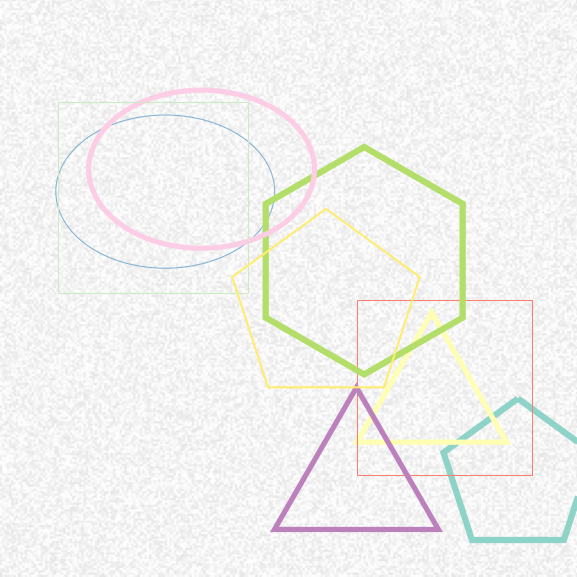[{"shape": "pentagon", "thickness": 3, "radius": 0.68, "center": [0.897, 0.174]}, {"shape": "triangle", "thickness": 2.5, "radius": 0.75, "center": [0.748, 0.308]}, {"shape": "square", "thickness": 0.5, "radius": 0.75, "center": [0.77, 0.328]}, {"shape": "oval", "thickness": 0.5, "radius": 0.95, "center": [0.286, 0.667]}, {"shape": "hexagon", "thickness": 3, "radius": 0.98, "center": [0.631, 0.548]}, {"shape": "oval", "thickness": 2.5, "radius": 0.98, "center": [0.349, 0.706]}, {"shape": "triangle", "thickness": 2.5, "radius": 0.82, "center": [0.617, 0.164]}, {"shape": "square", "thickness": 0.5, "radius": 0.83, "center": [0.265, 0.658]}, {"shape": "pentagon", "thickness": 1, "radius": 0.85, "center": [0.565, 0.467]}]